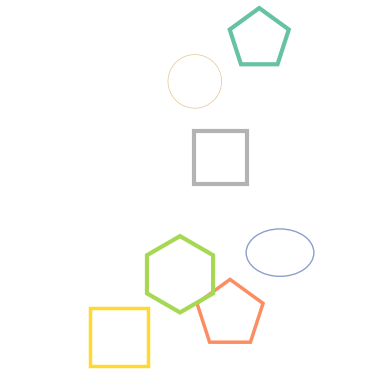[{"shape": "pentagon", "thickness": 3, "radius": 0.4, "center": [0.673, 0.898]}, {"shape": "pentagon", "thickness": 2.5, "radius": 0.45, "center": [0.597, 0.184]}, {"shape": "oval", "thickness": 1, "radius": 0.44, "center": [0.727, 0.344]}, {"shape": "hexagon", "thickness": 3, "radius": 0.5, "center": [0.468, 0.288]}, {"shape": "square", "thickness": 2.5, "radius": 0.38, "center": [0.308, 0.124]}, {"shape": "circle", "thickness": 0.5, "radius": 0.35, "center": [0.506, 0.789]}, {"shape": "square", "thickness": 3, "radius": 0.34, "center": [0.573, 0.591]}]